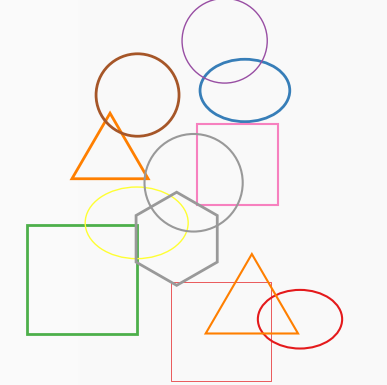[{"shape": "square", "thickness": 0.5, "radius": 0.64, "center": [0.57, 0.14]}, {"shape": "oval", "thickness": 1.5, "radius": 0.54, "center": [0.774, 0.171]}, {"shape": "oval", "thickness": 2, "radius": 0.58, "center": [0.632, 0.765]}, {"shape": "square", "thickness": 2, "radius": 0.71, "center": [0.211, 0.274]}, {"shape": "circle", "thickness": 1, "radius": 0.55, "center": [0.58, 0.894]}, {"shape": "triangle", "thickness": 1.5, "radius": 0.69, "center": [0.65, 0.203]}, {"shape": "triangle", "thickness": 2, "radius": 0.57, "center": [0.284, 0.592]}, {"shape": "oval", "thickness": 1, "radius": 0.66, "center": [0.353, 0.421]}, {"shape": "circle", "thickness": 2, "radius": 0.54, "center": [0.355, 0.753]}, {"shape": "square", "thickness": 1.5, "radius": 0.53, "center": [0.613, 0.572]}, {"shape": "circle", "thickness": 1.5, "radius": 0.63, "center": [0.5, 0.525]}, {"shape": "hexagon", "thickness": 2, "radius": 0.6, "center": [0.456, 0.38]}]